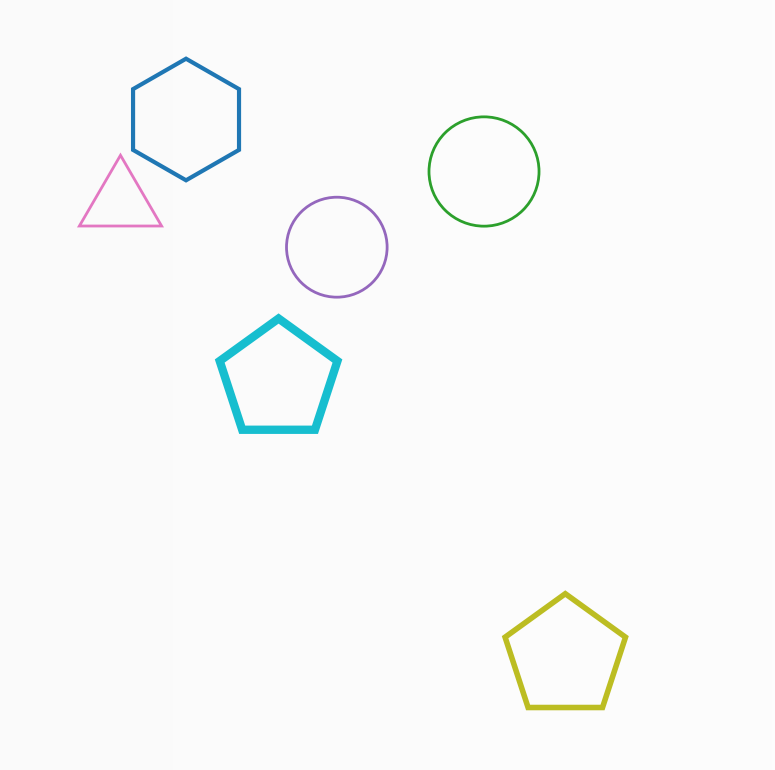[{"shape": "hexagon", "thickness": 1.5, "radius": 0.39, "center": [0.24, 0.845]}, {"shape": "circle", "thickness": 1, "radius": 0.35, "center": [0.625, 0.777]}, {"shape": "circle", "thickness": 1, "radius": 0.32, "center": [0.435, 0.679]}, {"shape": "triangle", "thickness": 1, "radius": 0.31, "center": [0.155, 0.737]}, {"shape": "pentagon", "thickness": 2, "radius": 0.41, "center": [0.729, 0.147]}, {"shape": "pentagon", "thickness": 3, "radius": 0.4, "center": [0.359, 0.506]}]